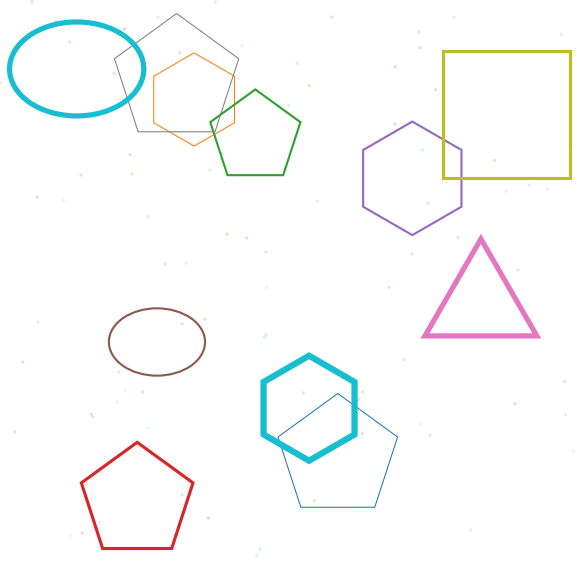[{"shape": "pentagon", "thickness": 0.5, "radius": 0.54, "center": [0.585, 0.209]}, {"shape": "hexagon", "thickness": 0.5, "radius": 0.4, "center": [0.336, 0.827]}, {"shape": "pentagon", "thickness": 1, "radius": 0.41, "center": [0.442, 0.762]}, {"shape": "pentagon", "thickness": 1.5, "radius": 0.51, "center": [0.238, 0.132]}, {"shape": "hexagon", "thickness": 1, "radius": 0.49, "center": [0.714, 0.69]}, {"shape": "oval", "thickness": 1, "radius": 0.42, "center": [0.272, 0.407]}, {"shape": "triangle", "thickness": 2.5, "radius": 0.56, "center": [0.833, 0.473]}, {"shape": "pentagon", "thickness": 0.5, "radius": 0.57, "center": [0.306, 0.863]}, {"shape": "square", "thickness": 1.5, "radius": 0.55, "center": [0.877, 0.801]}, {"shape": "oval", "thickness": 2.5, "radius": 0.58, "center": [0.133, 0.88]}, {"shape": "hexagon", "thickness": 3, "radius": 0.45, "center": [0.535, 0.292]}]